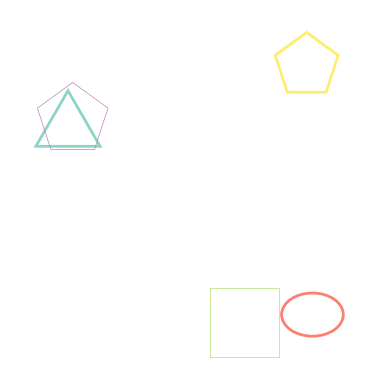[{"shape": "triangle", "thickness": 2, "radius": 0.48, "center": [0.177, 0.668]}, {"shape": "oval", "thickness": 2, "radius": 0.4, "center": [0.812, 0.183]}, {"shape": "square", "thickness": 0.5, "radius": 0.45, "center": [0.634, 0.163]}, {"shape": "pentagon", "thickness": 0.5, "radius": 0.48, "center": [0.189, 0.689]}, {"shape": "pentagon", "thickness": 2, "radius": 0.43, "center": [0.797, 0.83]}]